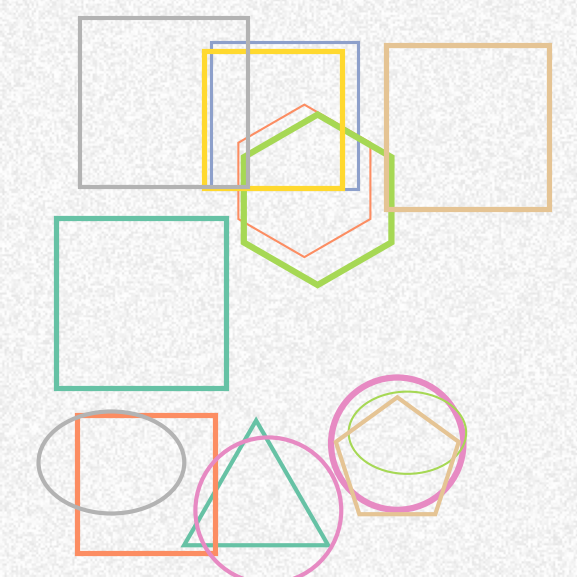[{"shape": "square", "thickness": 2.5, "radius": 0.73, "center": [0.244, 0.474]}, {"shape": "triangle", "thickness": 2, "radius": 0.72, "center": [0.443, 0.127]}, {"shape": "hexagon", "thickness": 1, "radius": 0.66, "center": [0.527, 0.686]}, {"shape": "square", "thickness": 2.5, "radius": 0.6, "center": [0.253, 0.161]}, {"shape": "square", "thickness": 1.5, "radius": 0.64, "center": [0.492, 0.799]}, {"shape": "circle", "thickness": 3, "radius": 0.57, "center": [0.688, 0.231]}, {"shape": "circle", "thickness": 2, "radius": 0.63, "center": [0.465, 0.115]}, {"shape": "hexagon", "thickness": 3, "radius": 0.74, "center": [0.55, 0.653]}, {"shape": "oval", "thickness": 1, "radius": 0.51, "center": [0.705, 0.25]}, {"shape": "square", "thickness": 2.5, "radius": 0.6, "center": [0.473, 0.792]}, {"shape": "pentagon", "thickness": 2, "radius": 0.56, "center": [0.688, 0.199]}, {"shape": "square", "thickness": 2.5, "radius": 0.71, "center": [0.809, 0.779]}, {"shape": "oval", "thickness": 2, "radius": 0.63, "center": [0.193, 0.198]}, {"shape": "square", "thickness": 2, "radius": 0.73, "center": [0.284, 0.821]}]